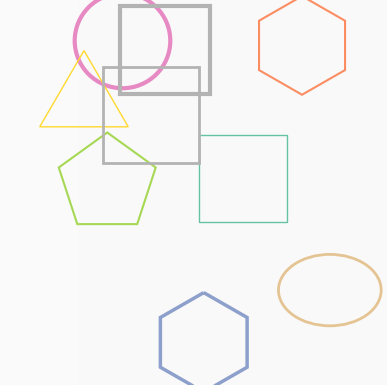[{"shape": "square", "thickness": 1, "radius": 0.57, "center": [0.627, 0.536]}, {"shape": "hexagon", "thickness": 1.5, "radius": 0.64, "center": [0.779, 0.882]}, {"shape": "hexagon", "thickness": 2.5, "radius": 0.65, "center": [0.526, 0.111]}, {"shape": "circle", "thickness": 3, "radius": 0.62, "center": [0.316, 0.894]}, {"shape": "pentagon", "thickness": 1.5, "radius": 0.66, "center": [0.277, 0.524]}, {"shape": "triangle", "thickness": 1, "radius": 0.66, "center": [0.217, 0.737]}, {"shape": "oval", "thickness": 2, "radius": 0.66, "center": [0.851, 0.247]}, {"shape": "square", "thickness": 3, "radius": 0.57, "center": [0.426, 0.87]}, {"shape": "square", "thickness": 2, "radius": 0.62, "center": [0.389, 0.701]}]